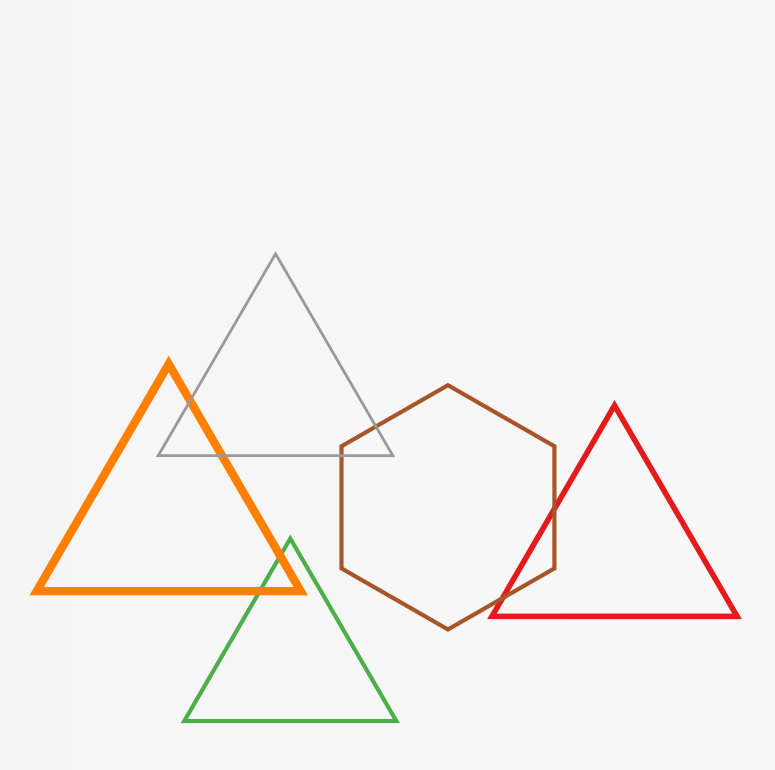[{"shape": "triangle", "thickness": 2, "radius": 0.91, "center": [0.793, 0.291]}, {"shape": "triangle", "thickness": 1.5, "radius": 0.79, "center": [0.375, 0.143]}, {"shape": "triangle", "thickness": 3, "radius": 0.98, "center": [0.218, 0.331]}, {"shape": "hexagon", "thickness": 1.5, "radius": 0.79, "center": [0.578, 0.341]}, {"shape": "triangle", "thickness": 1, "radius": 0.87, "center": [0.356, 0.496]}]